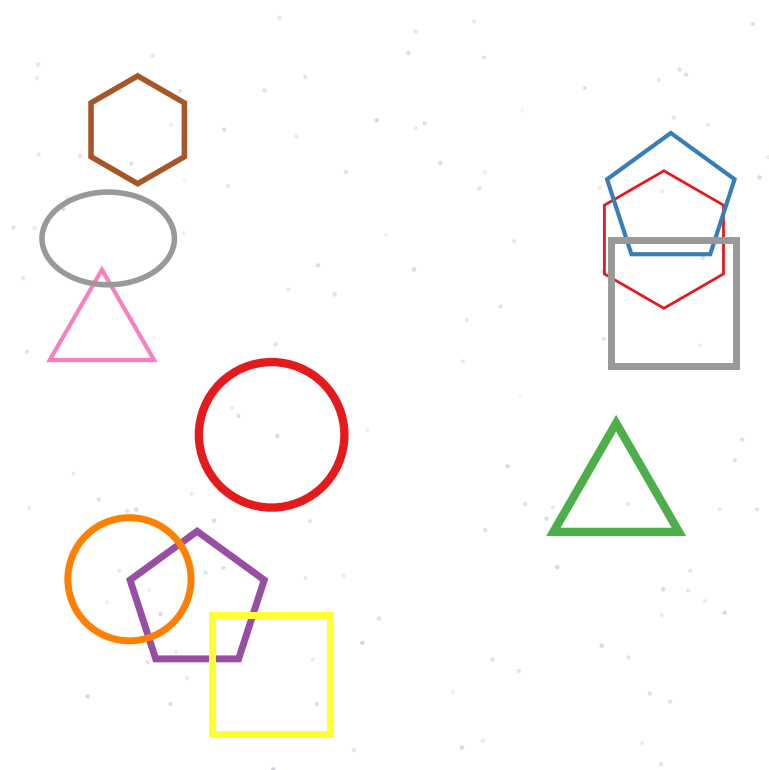[{"shape": "hexagon", "thickness": 1, "radius": 0.45, "center": [0.862, 0.689]}, {"shape": "circle", "thickness": 3, "radius": 0.47, "center": [0.353, 0.435]}, {"shape": "pentagon", "thickness": 1.5, "radius": 0.44, "center": [0.871, 0.74]}, {"shape": "triangle", "thickness": 3, "radius": 0.47, "center": [0.8, 0.356]}, {"shape": "pentagon", "thickness": 2.5, "radius": 0.46, "center": [0.256, 0.218]}, {"shape": "circle", "thickness": 2.5, "radius": 0.4, "center": [0.168, 0.248]}, {"shape": "square", "thickness": 2.5, "radius": 0.38, "center": [0.352, 0.124]}, {"shape": "hexagon", "thickness": 2, "radius": 0.35, "center": [0.179, 0.831]}, {"shape": "triangle", "thickness": 1.5, "radius": 0.39, "center": [0.132, 0.572]}, {"shape": "square", "thickness": 2.5, "radius": 0.41, "center": [0.875, 0.606]}, {"shape": "oval", "thickness": 2, "radius": 0.43, "center": [0.141, 0.69]}]